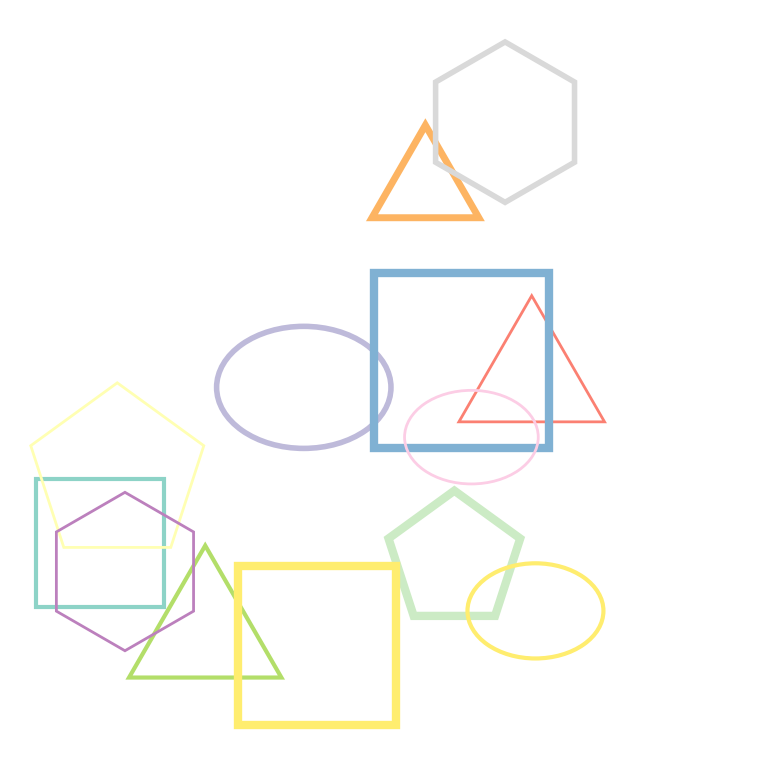[{"shape": "square", "thickness": 1.5, "radius": 0.42, "center": [0.13, 0.294]}, {"shape": "pentagon", "thickness": 1, "radius": 0.59, "center": [0.152, 0.385]}, {"shape": "oval", "thickness": 2, "radius": 0.57, "center": [0.395, 0.497]}, {"shape": "triangle", "thickness": 1, "radius": 0.55, "center": [0.691, 0.507]}, {"shape": "square", "thickness": 3, "radius": 0.57, "center": [0.599, 0.532]}, {"shape": "triangle", "thickness": 2.5, "radius": 0.4, "center": [0.552, 0.757]}, {"shape": "triangle", "thickness": 1.5, "radius": 0.57, "center": [0.267, 0.177]}, {"shape": "oval", "thickness": 1, "radius": 0.43, "center": [0.612, 0.432]}, {"shape": "hexagon", "thickness": 2, "radius": 0.52, "center": [0.656, 0.841]}, {"shape": "hexagon", "thickness": 1, "radius": 0.51, "center": [0.162, 0.258]}, {"shape": "pentagon", "thickness": 3, "radius": 0.45, "center": [0.59, 0.273]}, {"shape": "oval", "thickness": 1.5, "radius": 0.44, "center": [0.695, 0.207]}, {"shape": "square", "thickness": 3, "radius": 0.51, "center": [0.411, 0.162]}]